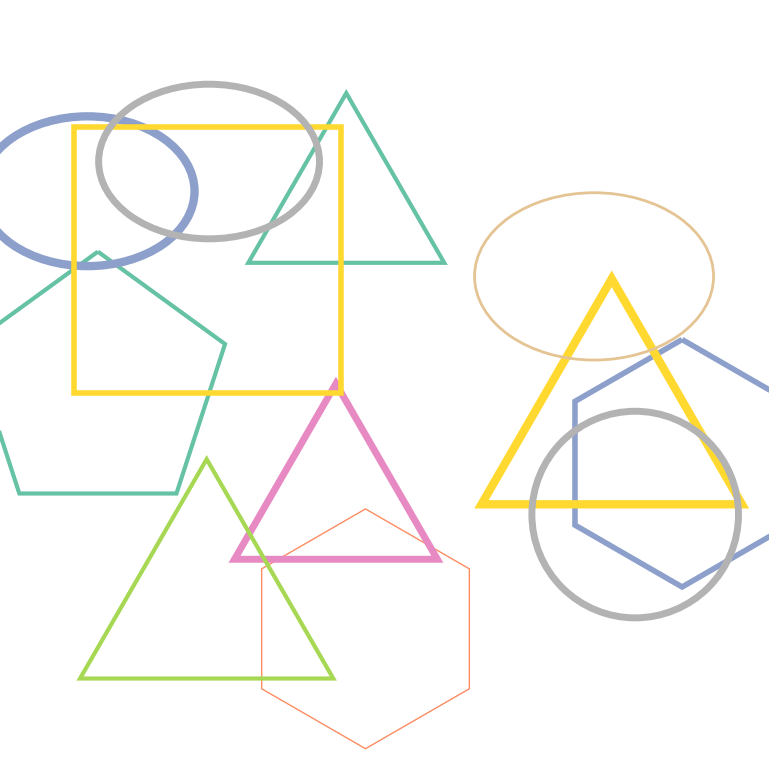[{"shape": "triangle", "thickness": 1.5, "radius": 0.73, "center": [0.45, 0.732]}, {"shape": "pentagon", "thickness": 1.5, "radius": 0.87, "center": [0.127, 0.5]}, {"shape": "hexagon", "thickness": 0.5, "radius": 0.78, "center": [0.475, 0.183]}, {"shape": "hexagon", "thickness": 2, "radius": 0.8, "center": [0.886, 0.398]}, {"shape": "oval", "thickness": 3, "radius": 0.69, "center": [0.114, 0.752]}, {"shape": "triangle", "thickness": 2.5, "radius": 0.76, "center": [0.436, 0.35]}, {"shape": "triangle", "thickness": 1.5, "radius": 0.95, "center": [0.268, 0.214]}, {"shape": "square", "thickness": 2, "radius": 0.86, "center": [0.27, 0.662]}, {"shape": "triangle", "thickness": 3, "radius": 0.98, "center": [0.794, 0.443]}, {"shape": "oval", "thickness": 1, "radius": 0.78, "center": [0.771, 0.641]}, {"shape": "oval", "thickness": 2.5, "radius": 0.72, "center": [0.272, 0.79]}, {"shape": "circle", "thickness": 2.5, "radius": 0.67, "center": [0.825, 0.332]}]